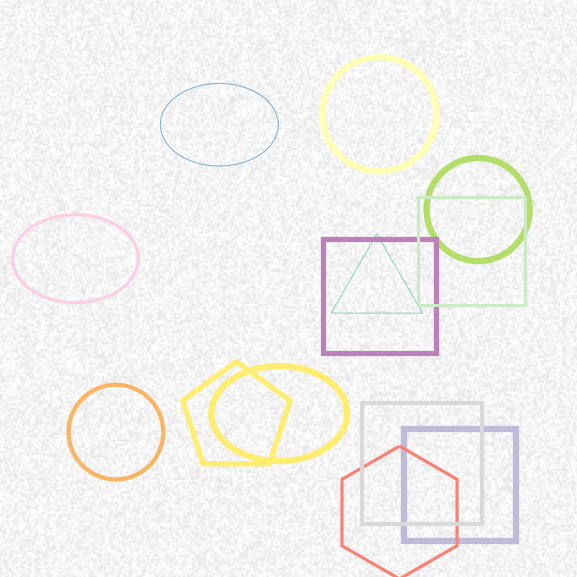[{"shape": "triangle", "thickness": 0.5, "radius": 0.46, "center": [0.653, 0.503]}, {"shape": "circle", "thickness": 3, "radius": 0.49, "center": [0.657, 0.801]}, {"shape": "square", "thickness": 3, "radius": 0.48, "center": [0.797, 0.159]}, {"shape": "hexagon", "thickness": 1.5, "radius": 0.58, "center": [0.692, 0.112]}, {"shape": "oval", "thickness": 0.5, "radius": 0.51, "center": [0.38, 0.783]}, {"shape": "circle", "thickness": 2, "radius": 0.41, "center": [0.201, 0.251]}, {"shape": "circle", "thickness": 3, "radius": 0.45, "center": [0.828, 0.636]}, {"shape": "oval", "thickness": 1.5, "radius": 0.54, "center": [0.131, 0.551]}, {"shape": "square", "thickness": 2, "radius": 0.52, "center": [0.731, 0.196]}, {"shape": "square", "thickness": 2.5, "radius": 0.49, "center": [0.657, 0.486]}, {"shape": "square", "thickness": 1.5, "radius": 0.47, "center": [0.816, 0.565]}, {"shape": "pentagon", "thickness": 2.5, "radius": 0.49, "center": [0.409, 0.275]}, {"shape": "oval", "thickness": 3, "radius": 0.59, "center": [0.484, 0.283]}]